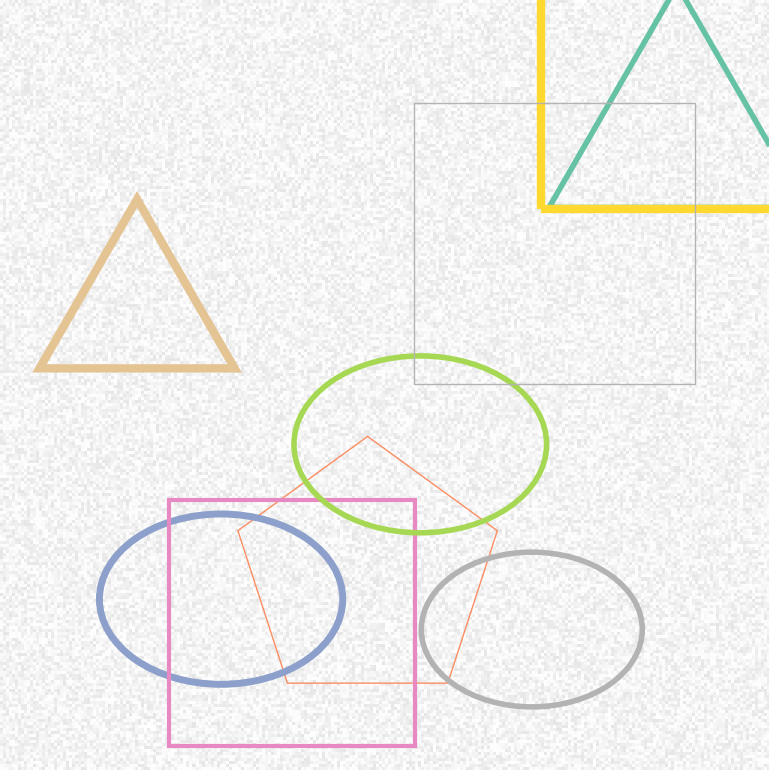[{"shape": "triangle", "thickness": 2, "radius": 0.96, "center": [0.88, 0.827]}, {"shape": "pentagon", "thickness": 0.5, "radius": 0.89, "center": [0.477, 0.256]}, {"shape": "oval", "thickness": 2.5, "radius": 0.79, "center": [0.287, 0.222]}, {"shape": "square", "thickness": 1.5, "radius": 0.8, "center": [0.379, 0.191]}, {"shape": "oval", "thickness": 2, "radius": 0.82, "center": [0.546, 0.423]}, {"shape": "square", "thickness": 3, "radius": 0.76, "center": [0.855, 0.881]}, {"shape": "triangle", "thickness": 3, "radius": 0.73, "center": [0.178, 0.595]}, {"shape": "oval", "thickness": 2, "radius": 0.72, "center": [0.691, 0.182]}, {"shape": "square", "thickness": 0.5, "radius": 0.91, "center": [0.72, 0.684]}]